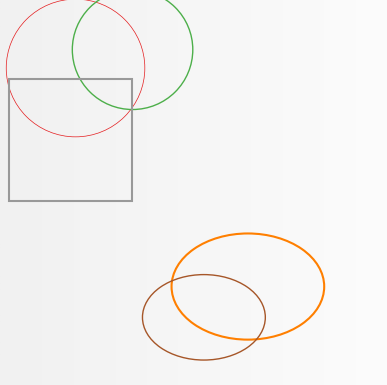[{"shape": "circle", "thickness": 0.5, "radius": 0.89, "center": [0.195, 0.823]}, {"shape": "circle", "thickness": 1, "radius": 0.78, "center": [0.342, 0.871]}, {"shape": "oval", "thickness": 1.5, "radius": 0.98, "center": [0.64, 0.256]}, {"shape": "oval", "thickness": 1, "radius": 0.79, "center": [0.526, 0.176]}, {"shape": "square", "thickness": 1.5, "radius": 0.79, "center": [0.182, 0.637]}]